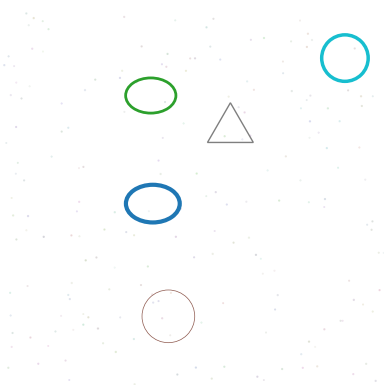[{"shape": "oval", "thickness": 3, "radius": 0.35, "center": [0.397, 0.471]}, {"shape": "oval", "thickness": 2, "radius": 0.33, "center": [0.392, 0.752]}, {"shape": "circle", "thickness": 0.5, "radius": 0.34, "center": [0.437, 0.178]}, {"shape": "triangle", "thickness": 1, "radius": 0.34, "center": [0.598, 0.664]}, {"shape": "circle", "thickness": 2.5, "radius": 0.3, "center": [0.896, 0.849]}]